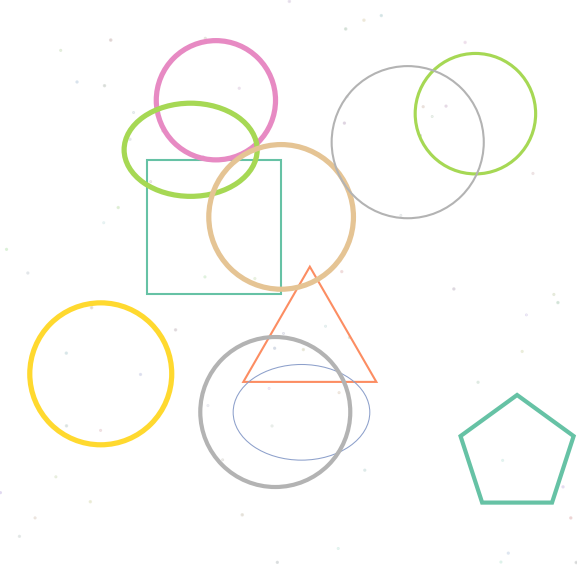[{"shape": "square", "thickness": 1, "radius": 0.58, "center": [0.37, 0.606]}, {"shape": "pentagon", "thickness": 2, "radius": 0.51, "center": [0.895, 0.212]}, {"shape": "triangle", "thickness": 1, "radius": 0.66, "center": [0.537, 0.404]}, {"shape": "oval", "thickness": 0.5, "radius": 0.59, "center": [0.522, 0.285]}, {"shape": "circle", "thickness": 2.5, "radius": 0.52, "center": [0.374, 0.826]}, {"shape": "oval", "thickness": 2.5, "radius": 0.58, "center": [0.33, 0.74]}, {"shape": "circle", "thickness": 1.5, "radius": 0.52, "center": [0.823, 0.802]}, {"shape": "circle", "thickness": 2.5, "radius": 0.61, "center": [0.174, 0.352]}, {"shape": "circle", "thickness": 2.5, "radius": 0.63, "center": [0.487, 0.624]}, {"shape": "circle", "thickness": 2, "radius": 0.65, "center": [0.477, 0.286]}, {"shape": "circle", "thickness": 1, "radius": 0.66, "center": [0.706, 0.753]}]